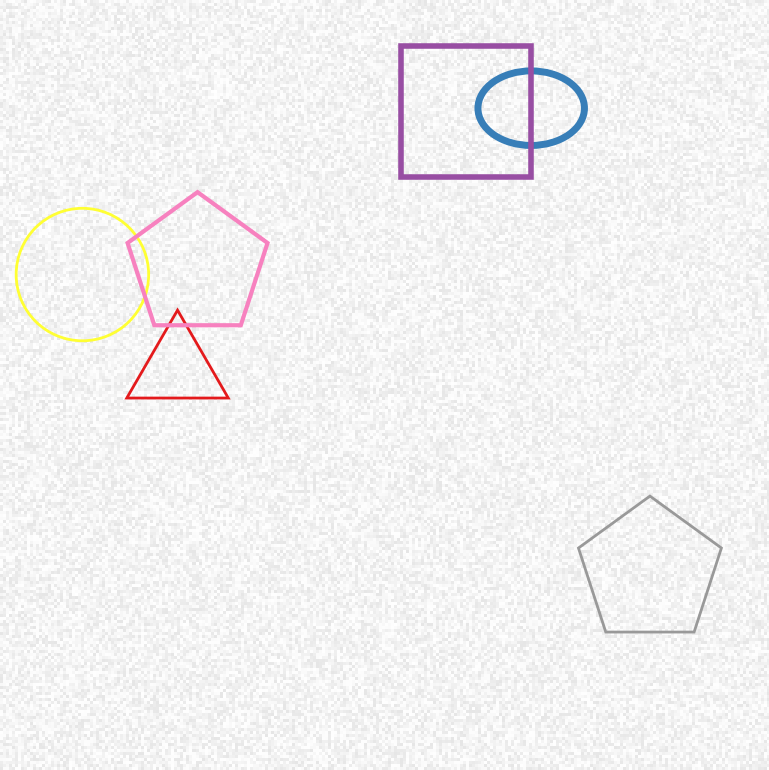[{"shape": "triangle", "thickness": 1, "radius": 0.38, "center": [0.231, 0.521]}, {"shape": "oval", "thickness": 2.5, "radius": 0.35, "center": [0.69, 0.86]}, {"shape": "square", "thickness": 2, "radius": 0.42, "center": [0.605, 0.855]}, {"shape": "circle", "thickness": 1, "radius": 0.43, "center": [0.107, 0.643]}, {"shape": "pentagon", "thickness": 1.5, "radius": 0.48, "center": [0.257, 0.655]}, {"shape": "pentagon", "thickness": 1, "radius": 0.49, "center": [0.844, 0.258]}]